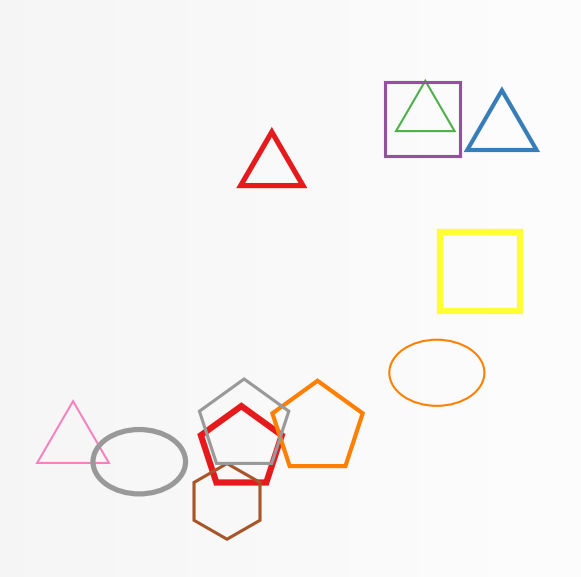[{"shape": "triangle", "thickness": 2.5, "radius": 0.31, "center": [0.468, 0.709]}, {"shape": "pentagon", "thickness": 3, "radius": 0.37, "center": [0.415, 0.223]}, {"shape": "triangle", "thickness": 2, "radius": 0.34, "center": [0.863, 0.774]}, {"shape": "triangle", "thickness": 1, "radius": 0.29, "center": [0.732, 0.801]}, {"shape": "square", "thickness": 1.5, "radius": 0.32, "center": [0.727, 0.793]}, {"shape": "pentagon", "thickness": 2, "radius": 0.41, "center": [0.546, 0.258]}, {"shape": "oval", "thickness": 1, "radius": 0.41, "center": [0.752, 0.354]}, {"shape": "square", "thickness": 3, "radius": 0.35, "center": [0.826, 0.529]}, {"shape": "hexagon", "thickness": 1.5, "radius": 0.33, "center": [0.391, 0.131]}, {"shape": "triangle", "thickness": 1, "radius": 0.36, "center": [0.126, 0.233]}, {"shape": "oval", "thickness": 2.5, "radius": 0.4, "center": [0.24, 0.2]}, {"shape": "pentagon", "thickness": 1.5, "radius": 0.4, "center": [0.42, 0.262]}]